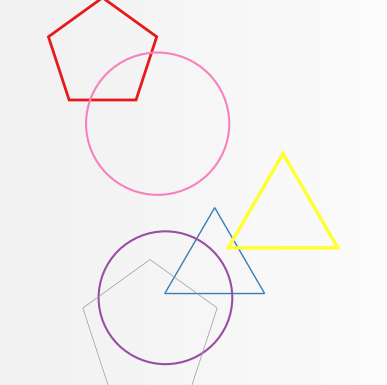[{"shape": "pentagon", "thickness": 2, "radius": 0.73, "center": [0.265, 0.859]}, {"shape": "triangle", "thickness": 1, "radius": 0.74, "center": [0.554, 0.312]}, {"shape": "circle", "thickness": 1.5, "radius": 0.86, "center": [0.427, 0.227]}, {"shape": "triangle", "thickness": 2.5, "radius": 0.82, "center": [0.73, 0.438]}, {"shape": "circle", "thickness": 1.5, "radius": 0.92, "center": [0.407, 0.679]}, {"shape": "pentagon", "thickness": 0.5, "radius": 0.91, "center": [0.387, 0.144]}]